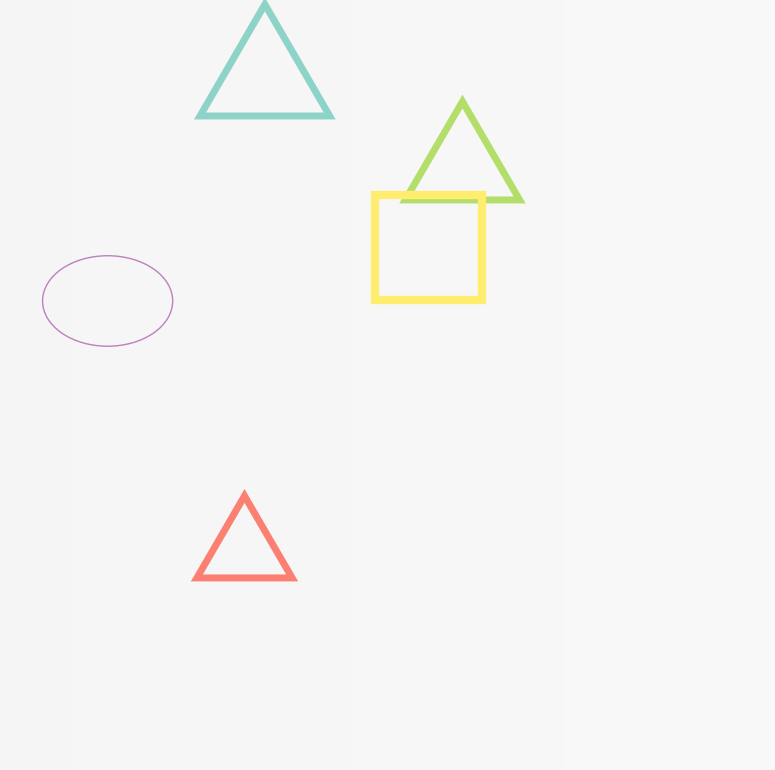[{"shape": "triangle", "thickness": 2.5, "radius": 0.48, "center": [0.342, 0.898]}, {"shape": "triangle", "thickness": 2.5, "radius": 0.35, "center": [0.315, 0.285]}, {"shape": "triangle", "thickness": 2.5, "radius": 0.43, "center": [0.597, 0.783]}, {"shape": "oval", "thickness": 0.5, "radius": 0.42, "center": [0.139, 0.609]}, {"shape": "square", "thickness": 3, "radius": 0.34, "center": [0.553, 0.678]}]